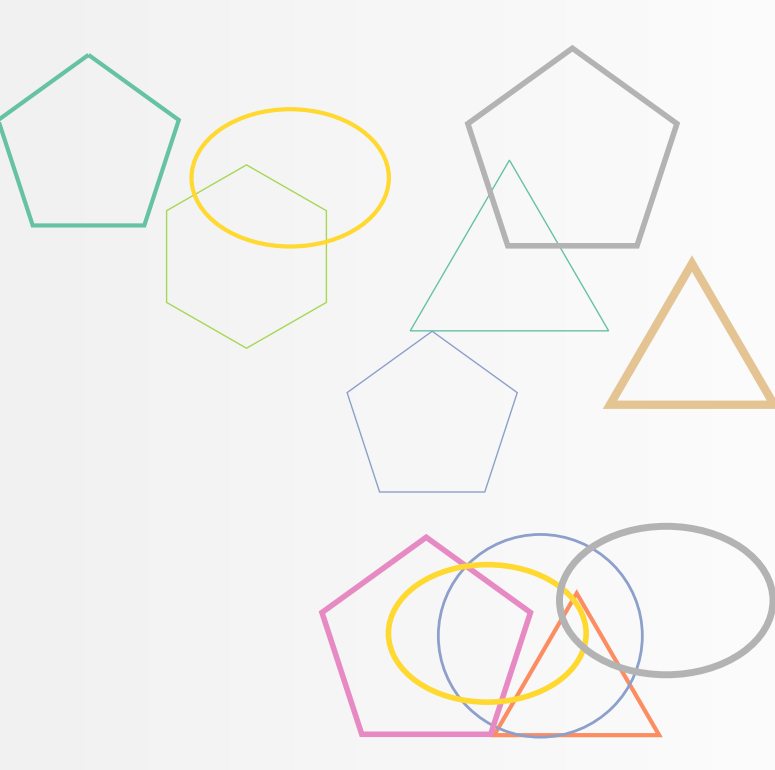[{"shape": "triangle", "thickness": 0.5, "radius": 0.74, "center": [0.657, 0.644]}, {"shape": "pentagon", "thickness": 1.5, "radius": 0.61, "center": [0.114, 0.806]}, {"shape": "triangle", "thickness": 1.5, "radius": 0.61, "center": [0.744, 0.107]}, {"shape": "circle", "thickness": 1, "radius": 0.66, "center": [0.697, 0.174]}, {"shape": "pentagon", "thickness": 0.5, "radius": 0.58, "center": [0.558, 0.454]}, {"shape": "pentagon", "thickness": 2, "radius": 0.71, "center": [0.55, 0.161]}, {"shape": "hexagon", "thickness": 0.5, "radius": 0.6, "center": [0.318, 0.667]}, {"shape": "oval", "thickness": 1.5, "radius": 0.64, "center": [0.374, 0.769]}, {"shape": "oval", "thickness": 2, "radius": 0.64, "center": [0.629, 0.177]}, {"shape": "triangle", "thickness": 3, "radius": 0.61, "center": [0.893, 0.535]}, {"shape": "pentagon", "thickness": 2, "radius": 0.71, "center": [0.739, 0.796]}, {"shape": "oval", "thickness": 2.5, "radius": 0.69, "center": [0.86, 0.22]}]